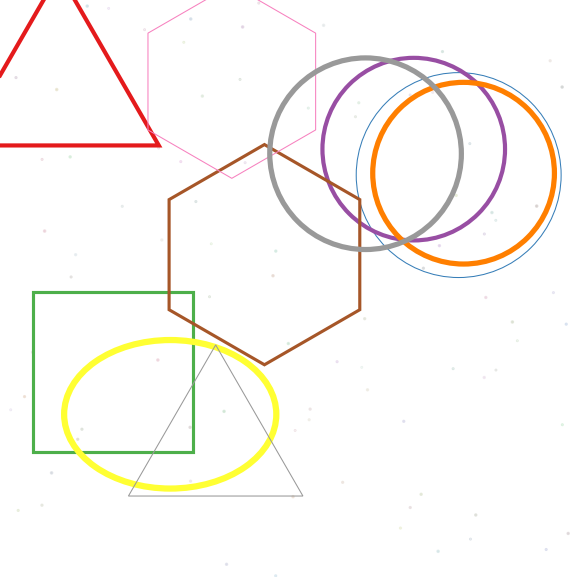[{"shape": "triangle", "thickness": 2, "radius": 1.0, "center": [0.103, 0.847]}, {"shape": "circle", "thickness": 0.5, "radius": 0.89, "center": [0.794, 0.696]}, {"shape": "square", "thickness": 1.5, "radius": 0.69, "center": [0.196, 0.355]}, {"shape": "circle", "thickness": 2, "radius": 0.79, "center": [0.716, 0.741]}, {"shape": "circle", "thickness": 2.5, "radius": 0.79, "center": [0.803, 0.699]}, {"shape": "oval", "thickness": 3, "radius": 0.92, "center": [0.295, 0.282]}, {"shape": "hexagon", "thickness": 1.5, "radius": 0.95, "center": [0.458, 0.558]}, {"shape": "hexagon", "thickness": 0.5, "radius": 0.84, "center": [0.401, 0.858]}, {"shape": "circle", "thickness": 2.5, "radius": 0.83, "center": [0.633, 0.733]}, {"shape": "triangle", "thickness": 0.5, "radius": 0.87, "center": [0.373, 0.227]}]